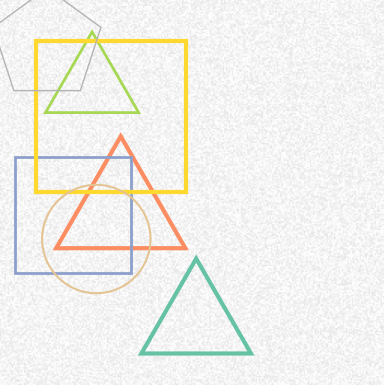[{"shape": "triangle", "thickness": 3, "radius": 0.82, "center": [0.51, 0.164]}, {"shape": "triangle", "thickness": 3, "radius": 0.97, "center": [0.314, 0.452]}, {"shape": "square", "thickness": 2, "radius": 0.76, "center": [0.19, 0.442]}, {"shape": "triangle", "thickness": 2, "radius": 0.7, "center": [0.239, 0.777]}, {"shape": "square", "thickness": 3, "radius": 0.98, "center": [0.288, 0.697]}, {"shape": "circle", "thickness": 1.5, "radius": 0.7, "center": [0.25, 0.379]}, {"shape": "pentagon", "thickness": 1, "radius": 0.74, "center": [0.122, 0.884]}]